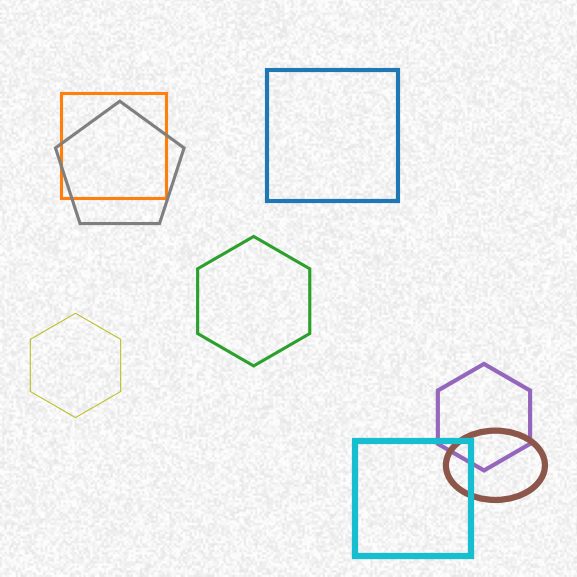[{"shape": "square", "thickness": 2, "radius": 0.57, "center": [0.575, 0.764]}, {"shape": "square", "thickness": 1.5, "radius": 0.46, "center": [0.196, 0.748]}, {"shape": "hexagon", "thickness": 1.5, "radius": 0.56, "center": [0.439, 0.478]}, {"shape": "hexagon", "thickness": 2, "radius": 0.46, "center": [0.838, 0.277]}, {"shape": "oval", "thickness": 3, "radius": 0.43, "center": [0.858, 0.193]}, {"shape": "pentagon", "thickness": 1.5, "radius": 0.59, "center": [0.207, 0.707]}, {"shape": "hexagon", "thickness": 0.5, "radius": 0.45, "center": [0.131, 0.366]}, {"shape": "square", "thickness": 3, "radius": 0.5, "center": [0.715, 0.136]}]